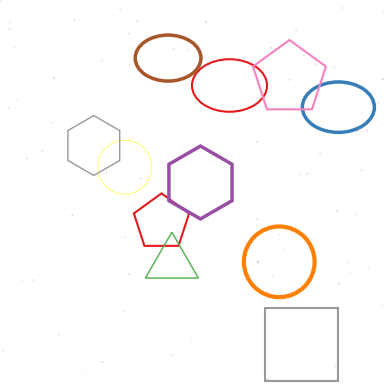[{"shape": "oval", "thickness": 1.5, "radius": 0.49, "center": [0.596, 0.778]}, {"shape": "pentagon", "thickness": 1.5, "radius": 0.38, "center": [0.419, 0.422]}, {"shape": "oval", "thickness": 2.5, "radius": 0.47, "center": [0.879, 0.722]}, {"shape": "triangle", "thickness": 1, "radius": 0.4, "center": [0.446, 0.317]}, {"shape": "hexagon", "thickness": 2.5, "radius": 0.47, "center": [0.521, 0.526]}, {"shape": "circle", "thickness": 3, "radius": 0.46, "center": [0.725, 0.32]}, {"shape": "circle", "thickness": 0.5, "radius": 0.35, "center": [0.324, 0.566]}, {"shape": "oval", "thickness": 2.5, "radius": 0.43, "center": [0.437, 0.849]}, {"shape": "pentagon", "thickness": 1.5, "radius": 0.5, "center": [0.752, 0.797]}, {"shape": "hexagon", "thickness": 1, "radius": 0.39, "center": [0.244, 0.622]}, {"shape": "square", "thickness": 1.5, "radius": 0.47, "center": [0.784, 0.105]}]